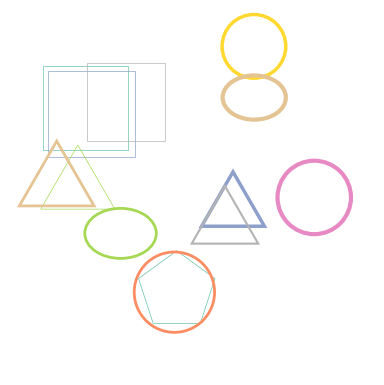[{"shape": "square", "thickness": 0.5, "radius": 0.55, "center": [0.222, 0.719]}, {"shape": "pentagon", "thickness": 0.5, "radius": 0.52, "center": [0.459, 0.244]}, {"shape": "circle", "thickness": 2, "radius": 0.52, "center": [0.453, 0.241]}, {"shape": "square", "thickness": 0.5, "radius": 0.56, "center": [0.237, 0.704]}, {"shape": "triangle", "thickness": 2.5, "radius": 0.47, "center": [0.605, 0.459]}, {"shape": "circle", "thickness": 3, "radius": 0.48, "center": [0.816, 0.487]}, {"shape": "oval", "thickness": 2, "radius": 0.46, "center": [0.313, 0.394]}, {"shape": "triangle", "thickness": 0.5, "radius": 0.56, "center": [0.202, 0.512]}, {"shape": "circle", "thickness": 2.5, "radius": 0.41, "center": [0.66, 0.88]}, {"shape": "oval", "thickness": 3, "radius": 0.41, "center": [0.66, 0.747]}, {"shape": "triangle", "thickness": 2, "radius": 0.56, "center": [0.147, 0.521]}, {"shape": "square", "thickness": 0.5, "radius": 0.5, "center": [0.328, 0.736]}, {"shape": "triangle", "thickness": 1.5, "radius": 0.5, "center": [0.584, 0.417]}]